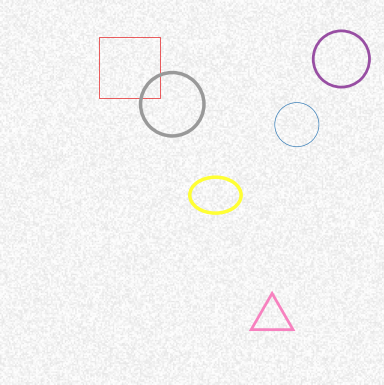[{"shape": "square", "thickness": 0.5, "radius": 0.4, "center": [0.336, 0.824]}, {"shape": "circle", "thickness": 0.5, "radius": 0.29, "center": [0.771, 0.676]}, {"shape": "circle", "thickness": 2, "radius": 0.37, "center": [0.887, 0.847]}, {"shape": "oval", "thickness": 2.5, "radius": 0.33, "center": [0.56, 0.493]}, {"shape": "triangle", "thickness": 2, "radius": 0.31, "center": [0.707, 0.175]}, {"shape": "circle", "thickness": 2.5, "radius": 0.41, "center": [0.447, 0.729]}]